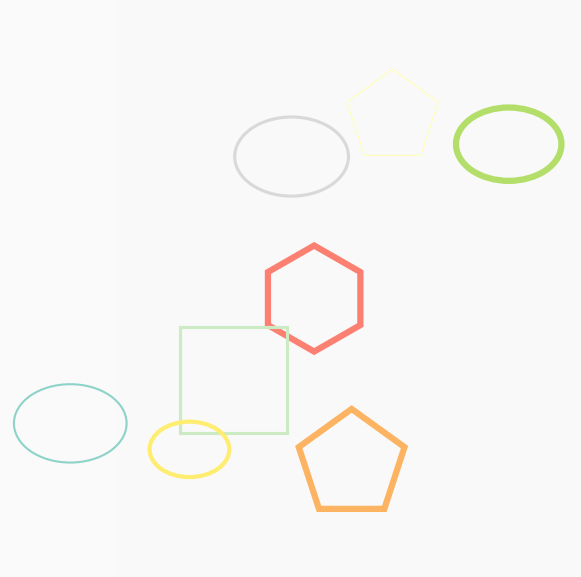[{"shape": "oval", "thickness": 1, "radius": 0.48, "center": [0.121, 0.266]}, {"shape": "pentagon", "thickness": 0.5, "radius": 0.41, "center": [0.675, 0.797]}, {"shape": "hexagon", "thickness": 3, "radius": 0.46, "center": [0.54, 0.482]}, {"shape": "pentagon", "thickness": 3, "radius": 0.48, "center": [0.605, 0.195]}, {"shape": "oval", "thickness": 3, "radius": 0.45, "center": [0.875, 0.749]}, {"shape": "oval", "thickness": 1.5, "radius": 0.49, "center": [0.502, 0.728]}, {"shape": "square", "thickness": 1.5, "radius": 0.46, "center": [0.401, 0.341]}, {"shape": "oval", "thickness": 2, "radius": 0.34, "center": [0.326, 0.221]}]